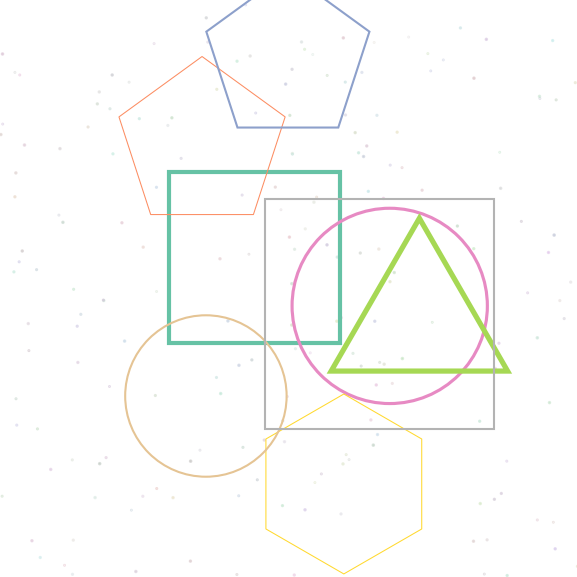[{"shape": "square", "thickness": 2, "radius": 0.74, "center": [0.441, 0.554]}, {"shape": "pentagon", "thickness": 0.5, "radius": 0.76, "center": [0.35, 0.75]}, {"shape": "pentagon", "thickness": 1, "radius": 0.74, "center": [0.498, 0.898]}, {"shape": "circle", "thickness": 1.5, "radius": 0.85, "center": [0.675, 0.469]}, {"shape": "triangle", "thickness": 2.5, "radius": 0.88, "center": [0.726, 0.445]}, {"shape": "hexagon", "thickness": 0.5, "radius": 0.78, "center": [0.595, 0.161]}, {"shape": "circle", "thickness": 1, "radius": 0.7, "center": [0.357, 0.313]}, {"shape": "square", "thickness": 1, "radius": 0.99, "center": [0.658, 0.455]}]